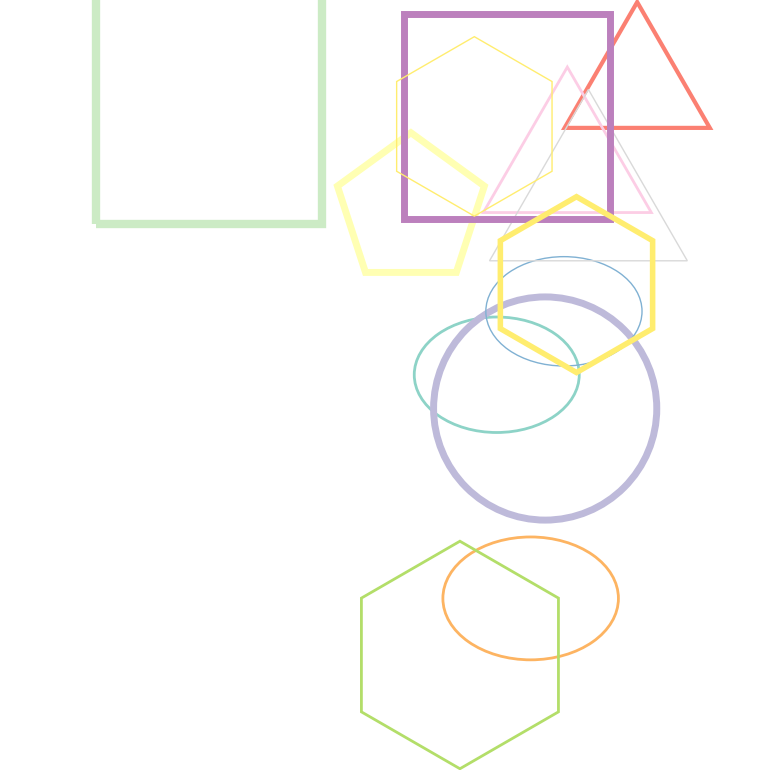[{"shape": "oval", "thickness": 1, "radius": 0.54, "center": [0.645, 0.513]}, {"shape": "pentagon", "thickness": 2.5, "radius": 0.5, "center": [0.534, 0.727]}, {"shape": "circle", "thickness": 2.5, "radius": 0.72, "center": [0.708, 0.469]}, {"shape": "triangle", "thickness": 1.5, "radius": 0.54, "center": [0.828, 0.888]}, {"shape": "oval", "thickness": 0.5, "radius": 0.51, "center": [0.732, 0.596]}, {"shape": "oval", "thickness": 1, "radius": 0.57, "center": [0.689, 0.223]}, {"shape": "hexagon", "thickness": 1, "radius": 0.74, "center": [0.597, 0.149]}, {"shape": "triangle", "thickness": 1, "radius": 0.63, "center": [0.737, 0.787]}, {"shape": "triangle", "thickness": 0.5, "radius": 0.74, "center": [0.764, 0.735]}, {"shape": "square", "thickness": 2.5, "radius": 0.67, "center": [0.658, 0.849]}, {"shape": "square", "thickness": 3, "radius": 0.73, "center": [0.271, 0.855]}, {"shape": "hexagon", "thickness": 2, "radius": 0.57, "center": [0.749, 0.63]}, {"shape": "hexagon", "thickness": 0.5, "radius": 0.58, "center": [0.616, 0.836]}]